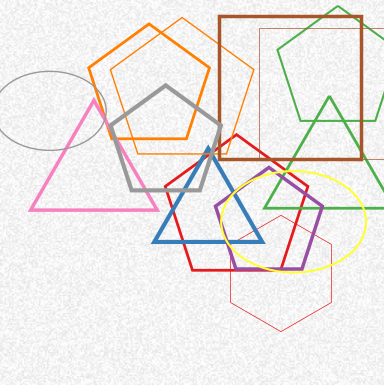[{"shape": "pentagon", "thickness": 2, "radius": 0.97, "center": [0.614, 0.456]}, {"shape": "hexagon", "thickness": 0.5, "radius": 0.76, "center": [0.73, 0.29]}, {"shape": "triangle", "thickness": 3, "radius": 0.81, "center": [0.541, 0.452]}, {"shape": "pentagon", "thickness": 1.5, "radius": 0.83, "center": [0.878, 0.82]}, {"shape": "triangle", "thickness": 2, "radius": 0.97, "center": [0.855, 0.556]}, {"shape": "pentagon", "thickness": 2.5, "radius": 0.73, "center": [0.699, 0.419]}, {"shape": "pentagon", "thickness": 1, "radius": 0.98, "center": [0.473, 0.759]}, {"shape": "pentagon", "thickness": 2, "radius": 0.82, "center": [0.387, 0.773]}, {"shape": "oval", "thickness": 1.5, "radius": 0.94, "center": [0.763, 0.424]}, {"shape": "square", "thickness": 0.5, "radius": 0.85, "center": [0.843, 0.757]}, {"shape": "square", "thickness": 2.5, "radius": 0.93, "center": [0.753, 0.773]}, {"shape": "triangle", "thickness": 2.5, "radius": 0.95, "center": [0.244, 0.549]}, {"shape": "oval", "thickness": 1, "radius": 0.73, "center": [0.129, 0.712]}, {"shape": "pentagon", "thickness": 3, "radius": 0.75, "center": [0.43, 0.627]}]